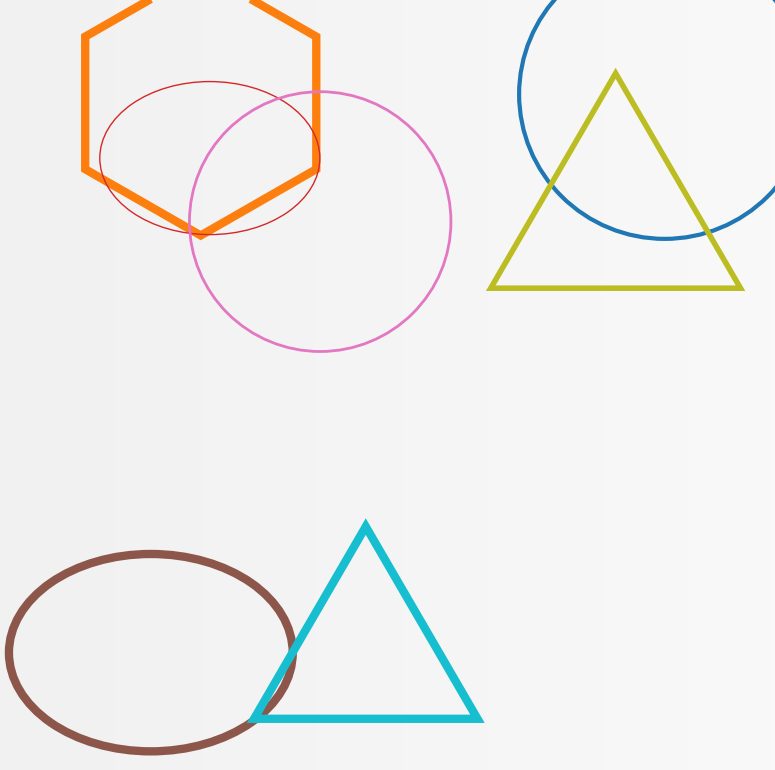[{"shape": "circle", "thickness": 1.5, "radius": 0.94, "center": [0.858, 0.878]}, {"shape": "hexagon", "thickness": 3, "radius": 0.86, "center": [0.259, 0.866]}, {"shape": "oval", "thickness": 0.5, "radius": 0.71, "center": [0.271, 0.795]}, {"shape": "oval", "thickness": 3, "radius": 0.92, "center": [0.195, 0.152]}, {"shape": "circle", "thickness": 1, "radius": 0.84, "center": [0.413, 0.712]}, {"shape": "triangle", "thickness": 2, "radius": 0.93, "center": [0.794, 0.719]}, {"shape": "triangle", "thickness": 3, "radius": 0.83, "center": [0.472, 0.15]}]